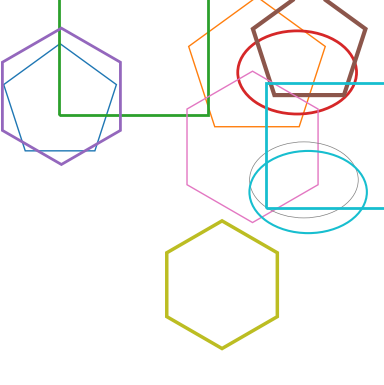[{"shape": "pentagon", "thickness": 1, "radius": 0.77, "center": [0.156, 0.733]}, {"shape": "pentagon", "thickness": 1, "radius": 0.93, "center": [0.667, 0.822]}, {"shape": "square", "thickness": 2, "radius": 0.97, "center": [0.347, 0.897]}, {"shape": "oval", "thickness": 2, "radius": 0.77, "center": [0.772, 0.812]}, {"shape": "hexagon", "thickness": 2, "radius": 0.89, "center": [0.159, 0.75]}, {"shape": "pentagon", "thickness": 3, "radius": 0.77, "center": [0.803, 0.877]}, {"shape": "hexagon", "thickness": 1, "radius": 0.98, "center": [0.656, 0.619]}, {"shape": "oval", "thickness": 0.5, "radius": 0.71, "center": [0.789, 0.533]}, {"shape": "hexagon", "thickness": 2.5, "radius": 0.83, "center": [0.577, 0.261]}, {"shape": "oval", "thickness": 1.5, "radius": 0.76, "center": [0.8, 0.501]}, {"shape": "square", "thickness": 2, "radius": 0.81, "center": [0.852, 0.622]}]